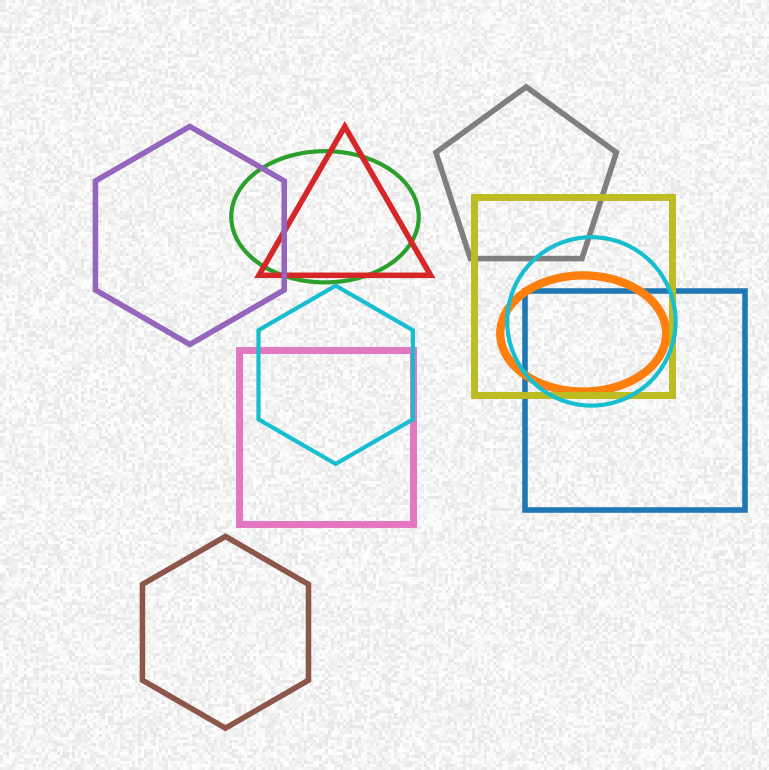[{"shape": "square", "thickness": 2, "radius": 0.71, "center": [0.825, 0.48]}, {"shape": "oval", "thickness": 3, "radius": 0.54, "center": [0.757, 0.567]}, {"shape": "oval", "thickness": 1.5, "radius": 0.61, "center": [0.422, 0.718]}, {"shape": "triangle", "thickness": 2, "radius": 0.64, "center": [0.448, 0.707]}, {"shape": "hexagon", "thickness": 2, "radius": 0.71, "center": [0.247, 0.694]}, {"shape": "hexagon", "thickness": 2, "radius": 0.62, "center": [0.293, 0.179]}, {"shape": "square", "thickness": 2.5, "radius": 0.56, "center": [0.423, 0.433]}, {"shape": "pentagon", "thickness": 2, "radius": 0.62, "center": [0.683, 0.764]}, {"shape": "square", "thickness": 2.5, "radius": 0.64, "center": [0.744, 0.615]}, {"shape": "circle", "thickness": 1.5, "radius": 0.55, "center": [0.768, 0.583]}, {"shape": "hexagon", "thickness": 1.5, "radius": 0.58, "center": [0.436, 0.513]}]